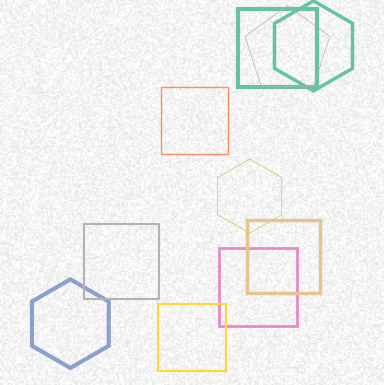[{"shape": "square", "thickness": 3, "radius": 0.51, "center": [0.721, 0.875]}, {"shape": "hexagon", "thickness": 2.5, "radius": 0.58, "center": [0.814, 0.881]}, {"shape": "square", "thickness": 1, "radius": 0.43, "center": [0.506, 0.686]}, {"shape": "hexagon", "thickness": 3, "radius": 0.58, "center": [0.183, 0.159]}, {"shape": "square", "thickness": 2, "radius": 0.51, "center": [0.67, 0.255]}, {"shape": "hexagon", "thickness": 0.5, "radius": 0.48, "center": [0.649, 0.491]}, {"shape": "square", "thickness": 1.5, "radius": 0.44, "center": [0.499, 0.123]}, {"shape": "square", "thickness": 2.5, "radius": 0.47, "center": [0.737, 0.334]}, {"shape": "square", "thickness": 1.5, "radius": 0.49, "center": [0.316, 0.321]}, {"shape": "pentagon", "thickness": 0.5, "radius": 0.58, "center": [0.746, 0.87]}]